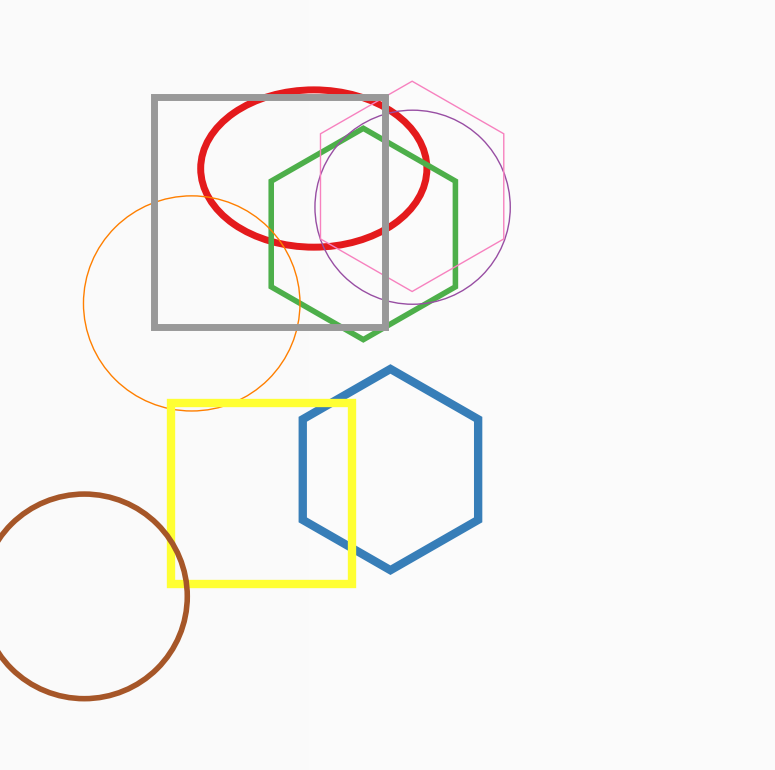[{"shape": "oval", "thickness": 2.5, "radius": 0.73, "center": [0.405, 0.781]}, {"shape": "hexagon", "thickness": 3, "radius": 0.65, "center": [0.504, 0.39]}, {"shape": "hexagon", "thickness": 2, "radius": 0.69, "center": [0.469, 0.696]}, {"shape": "circle", "thickness": 0.5, "radius": 0.63, "center": [0.532, 0.731]}, {"shape": "circle", "thickness": 0.5, "radius": 0.7, "center": [0.247, 0.606]}, {"shape": "square", "thickness": 3, "radius": 0.59, "center": [0.337, 0.359]}, {"shape": "circle", "thickness": 2, "radius": 0.66, "center": [0.109, 0.225]}, {"shape": "hexagon", "thickness": 0.5, "radius": 0.68, "center": [0.532, 0.758]}, {"shape": "square", "thickness": 2.5, "radius": 0.75, "center": [0.347, 0.725]}]